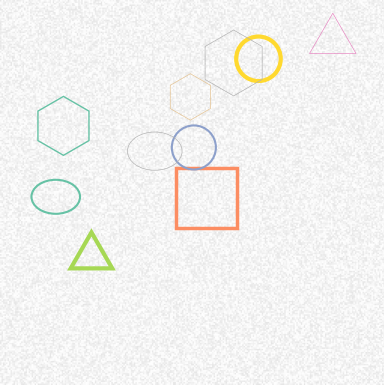[{"shape": "oval", "thickness": 1.5, "radius": 0.32, "center": [0.145, 0.489]}, {"shape": "hexagon", "thickness": 1, "radius": 0.38, "center": [0.165, 0.673]}, {"shape": "square", "thickness": 2.5, "radius": 0.4, "center": [0.536, 0.486]}, {"shape": "circle", "thickness": 1.5, "radius": 0.29, "center": [0.504, 0.617]}, {"shape": "triangle", "thickness": 0.5, "radius": 0.35, "center": [0.864, 0.896]}, {"shape": "triangle", "thickness": 3, "radius": 0.31, "center": [0.238, 0.334]}, {"shape": "circle", "thickness": 3, "radius": 0.29, "center": [0.671, 0.847]}, {"shape": "hexagon", "thickness": 0.5, "radius": 0.3, "center": [0.494, 0.748]}, {"shape": "hexagon", "thickness": 0.5, "radius": 0.43, "center": [0.607, 0.836]}, {"shape": "oval", "thickness": 0.5, "radius": 0.35, "center": [0.402, 0.607]}]